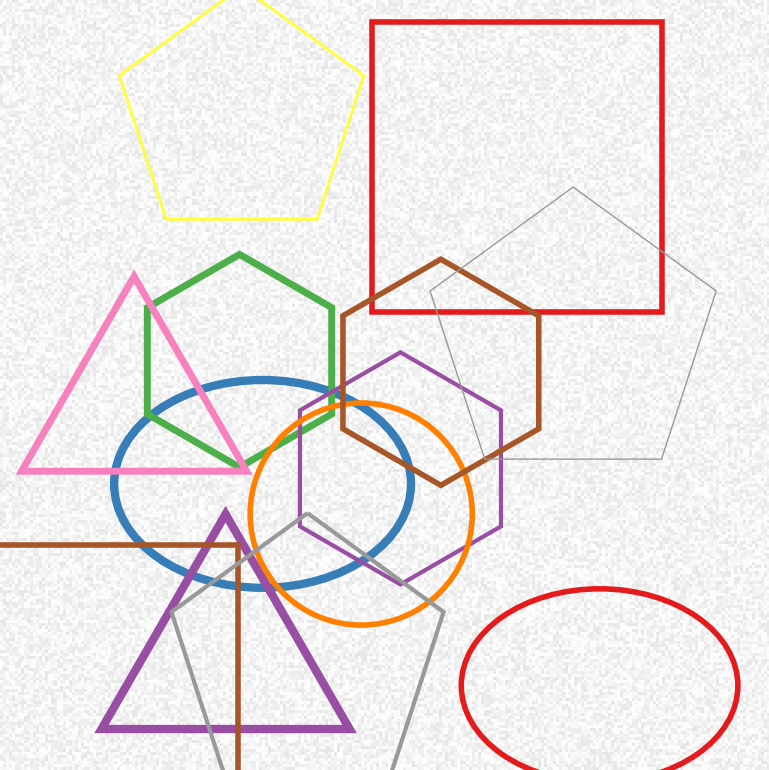[{"shape": "square", "thickness": 2, "radius": 0.94, "center": [0.671, 0.783]}, {"shape": "oval", "thickness": 2, "radius": 0.9, "center": [0.779, 0.11]}, {"shape": "oval", "thickness": 3, "radius": 0.96, "center": [0.341, 0.372]}, {"shape": "hexagon", "thickness": 2.5, "radius": 0.69, "center": [0.311, 0.531]}, {"shape": "triangle", "thickness": 3, "radius": 0.93, "center": [0.293, 0.146]}, {"shape": "hexagon", "thickness": 1.5, "radius": 0.75, "center": [0.52, 0.392]}, {"shape": "circle", "thickness": 2, "radius": 0.72, "center": [0.469, 0.332]}, {"shape": "pentagon", "thickness": 1, "radius": 0.83, "center": [0.314, 0.85]}, {"shape": "hexagon", "thickness": 2, "radius": 0.73, "center": [0.573, 0.517]}, {"shape": "square", "thickness": 2, "radius": 0.79, "center": [0.152, 0.135]}, {"shape": "triangle", "thickness": 2.5, "radius": 0.84, "center": [0.174, 0.472]}, {"shape": "pentagon", "thickness": 0.5, "radius": 0.98, "center": [0.744, 0.562]}, {"shape": "pentagon", "thickness": 1.5, "radius": 0.93, "center": [0.399, 0.148]}]